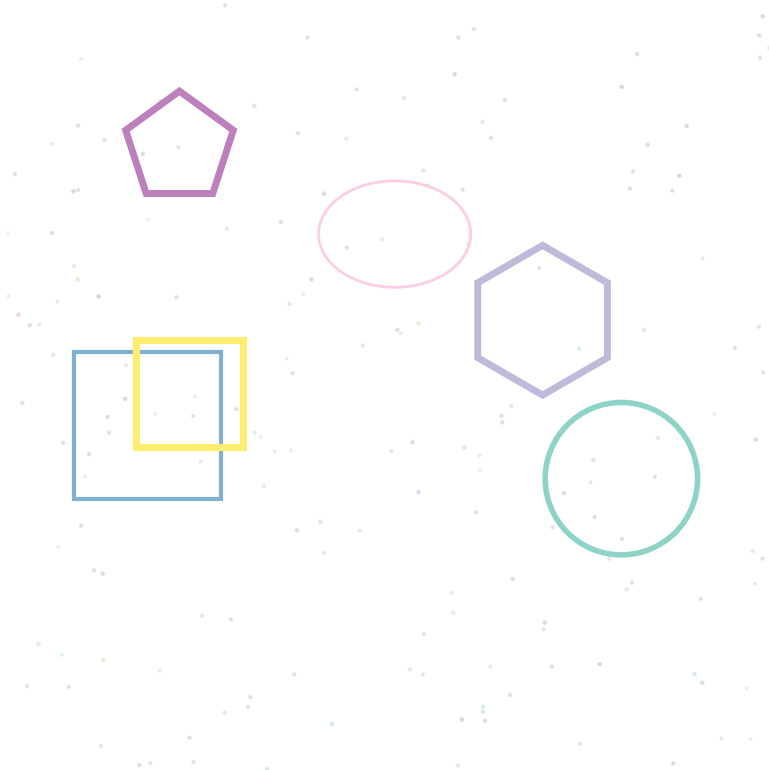[{"shape": "circle", "thickness": 2, "radius": 0.49, "center": [0.807, 0.378]}, {"shape": "hexagon", "thickness": 2.5, "radius": 0.49, "center": [0.705, 0.584]}, {"shape": "square", "thickness": 1.5, "radius": 0.48, "center": [0.192, 0.448]}, {"shape": "oval", "thickness": 1, "radius": 0.49, "center": [0.513, 0.696]}, {"shape": "pentagon", "thickness": 2.5, "radius": 0.37, "center": [0.233, 0.808]}, {"shape": "square", "thickness": 2.5, "radius": 0.35, "center": [0.246, 0.489]}]